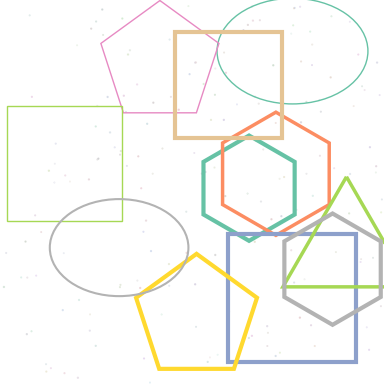[{"shape": "hexagon", "thickness": 3, "radius": 0.68, "center": [0.647, 0.511]}, {"shape": "oval", "thickness": 1, "radius": 0.98, "center": [0.76, 0.867]}, {"shape": "hexagon", "thickness": 2.5, "radius": 0.8, "center": [0.717, 0.549]}, {"shape": "square", "thickness": 3, "radius": 0.83, "center": [0.759, 0.226]}, {"shape": "pentagon", "thickness": 1, "radius": 0.81, "center": [0.415, 0.837]}, {"shape": "triangle", "thickness": 2.5, "radius": 0.95, "center": [0.9, 0.35]}, {"shape": "square", "thickness": 1, "radius": 0.75, "center": [0.168, 0.575]}, {"shape": "pentagon", "thickness": 3, "radius": 0.83, "center": [0.511, 0.176]}, {"shape": "square", "thickness": 3, "radius": 0.69, "center": [0.593, 0.779]}, {"shape": "hexagon", "thickness": 3, "radius": 0.72, "center": [0.864, 0.301]}, {"shape": "oval", "thickness": 1.5, "radius": 0.9, "center": [0.309, 0.357]}]